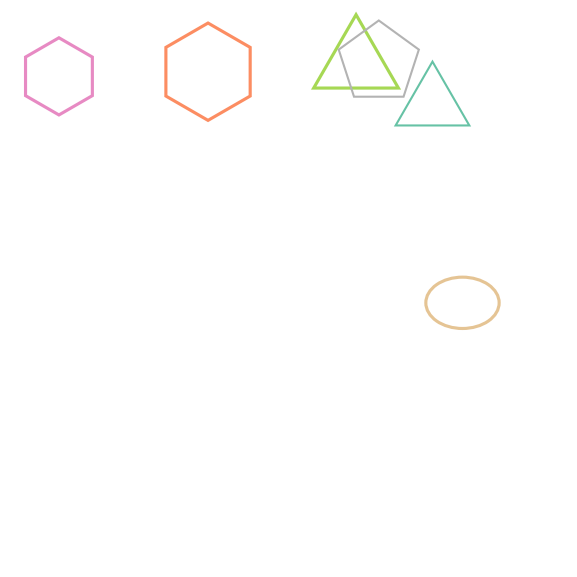[{"shape": "triangle", "thickness": 1, "radius": 0.37, "center": [0.749, 0.819]}, {"shape": "hexagon", "thickness": 1.5, "radius": 0.42, "center": [0.36, 0.875]}, {"shape": "hexagon", "thickness": 1.5, "radius": 0.33, "center": [0.102, 0.867]}, {"shape": "triangle", "thickness": 1.5, "radius": 0.42, "center": [0.617, 0.889]}, {"shape": "oval", "thickness": 1.5, "radius": 0.32, "center": [0.801, 0.475]}, {"shape": "pentagon", "thickness": 1, "radius": 0.36, "center": [0.656, 0.891]}]